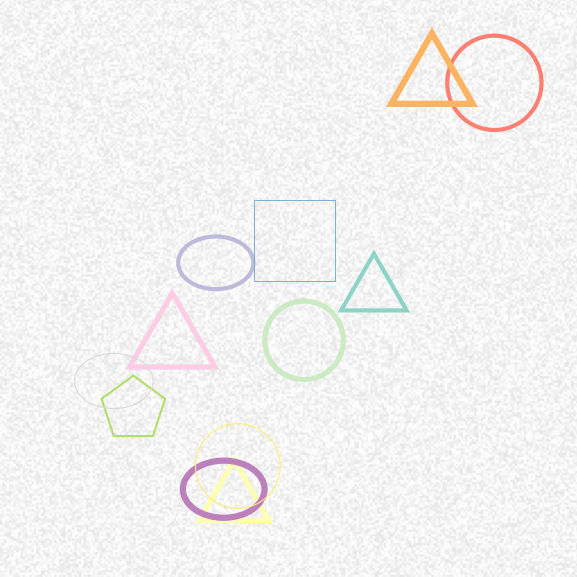[{"shape": "triangle", "thickness": 2, "radius": 0.33, "center": [0.647, 0.494]}, {"shape": "triangle", "thickness": 2.5, "radius": 0.35, "center": [0.405, 0.133]}, {"shape": "oval", "thickness": 2, "radius": 0.33, "center": [0.374, 0.544]}, {"shape": "circle", "thickness": 2, "radius": 0.41, "center": [0.856, 0.856]}, {"shape": "square", "thickness": 0.5, "radius": 0.35, "center": [0.51, 0.582]}, {"shape": "triangle", "thickness": 3, "radius": 0.41, "center": [0.748, 0.86]}, {"shape": "pentagon", "thickness": 1, "radius": 0.29, "center": [0.231, 0.291]}, {"shape": "triangle", "thickness": 2.5, "radius": 0.43, "center": [0.298, 0.406]}, {"shape": "oval", "thickness": 0.5, "radius": 0.34, "center": [0.197, 0.339]}, {"shape": "oval", "thickness": 3, "radius": 0.35, "center": [0.387, 0.152]}, {"shape": "circle", "thickness": 2.5, "radius": 0.34, "center": [0.527, 0.41]}, {"shape": "circle", "thickness": 0.5, "radius": 0.37, "center": [0.412, 0.192]}]